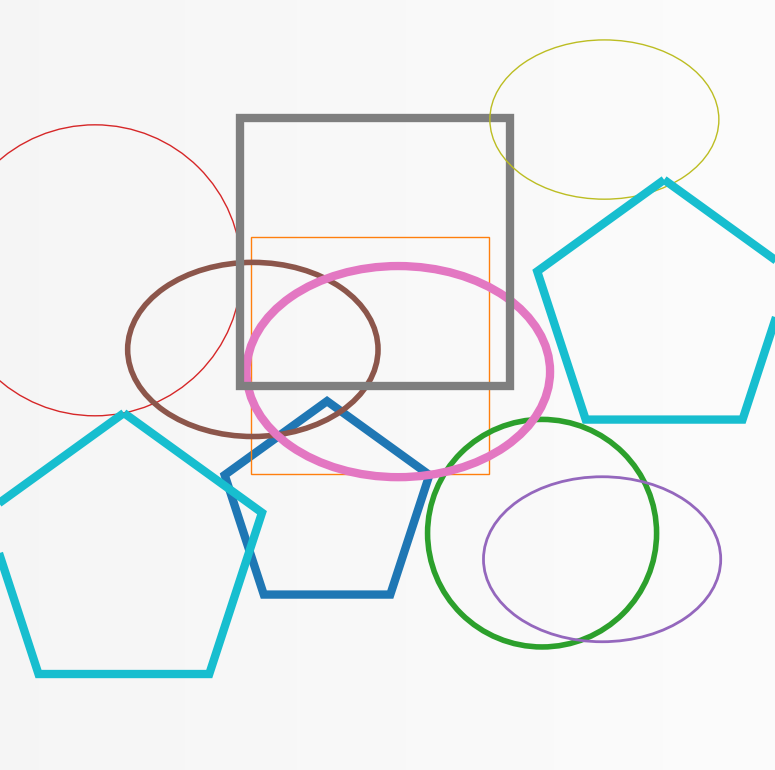[{"shape": "pentagon", "thickness": 3, "radius": 0.69, "center": [0.422, 0.34]}, {"shape": "square", "thickness": 0.5, "radius": 0.77, "center": [0.478, 0.538]}, {"shape": "circle", "thickness": 2, "radius": 0.74, "center": [0.699, 0.308]}, {"shape": "circle", "thickness": 0.5, "radius": 0.94, "center": [0.123, 0.649]}, {"shape": "oval", "thickness": 1, "radius": 0.77, "center": [0.777, 0.274]}, {"shape": "oval", "thickness": 2, "radius": 0.81, "center": [0.326, 0.546]}, {"shape": "oval", "thickness": 3, "radius": 0.98, "center": [0.514, 0.517]}, {"shape": "square", "thickness": 3, "radius": 0.87, "center": [0.484, 0.672]}, {"shape": "oval", "thickness": 0.5, "radius": 0.74, "center": [0.78, 0.845]}, {"shape": "pentagon", "thickness": 3, "radius": 0.86, "center": [0.857, 0.594]}, {"shape": "pentagon", "thickness": 3, "radius": 0.94, "center": [0.16, 0.276]}]